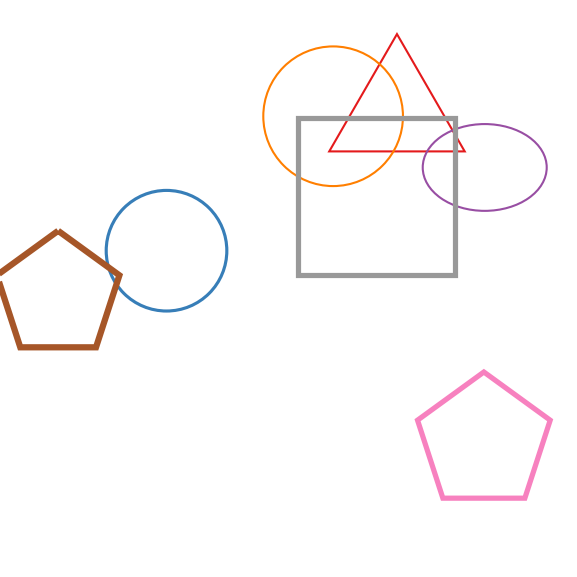[{"shape": "triangle", "thickness": 1, "radius": 0.68, "center": [0.687, 0.805]}, {"shape": "circle", "thickness": 1.5, "radius": 0.52, "center": [0.288, 0.565]}, {"shape": "oval", "thickness": 1, "radius": 0.54, "center": [0.839, 0.709]}, {"shape": "circle", "thickness": 1, "radius": 0.6, "center": [0.577, 0.798]}, {"shape": "pentagon", "thickness": 3, "radius": 0.56, "center": [0.101, 0.488]}, {"shape": "pentagon", "thickness": 2.5, "radius": 0.6, "center": [0.838, 0.234]}, {"shape": "square", "thickness": 2.5, "radius": 0.68, "center": [0.651, 0.659]}]